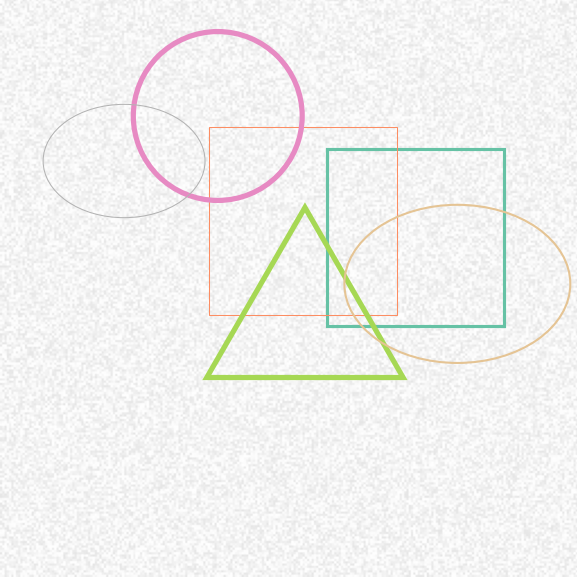[{"shape": "square", "thickness": 1.5, "radius": 0.77, "center": [0.719, 0.588]}, {"shape": "square", "thickness": 0.5, "radius": 0.81, "center": [0.524, 0.616]}, {"shape": "circle", "thickness": 2.5, "radius": 0.73, "center": [0.377, 0.798]}, {"shape": "triangle", "thickness": 2.5, "radius": 0.98, "center": [0.528, 0.444]}, {"shape": "oval", "thickness": 1, "radius": 0.98, "center": [0.792, 0.508]}, {"shape": "oval", "thickness": 0.5, "radius": 0.7, "center": [0.215, 0.72]}]